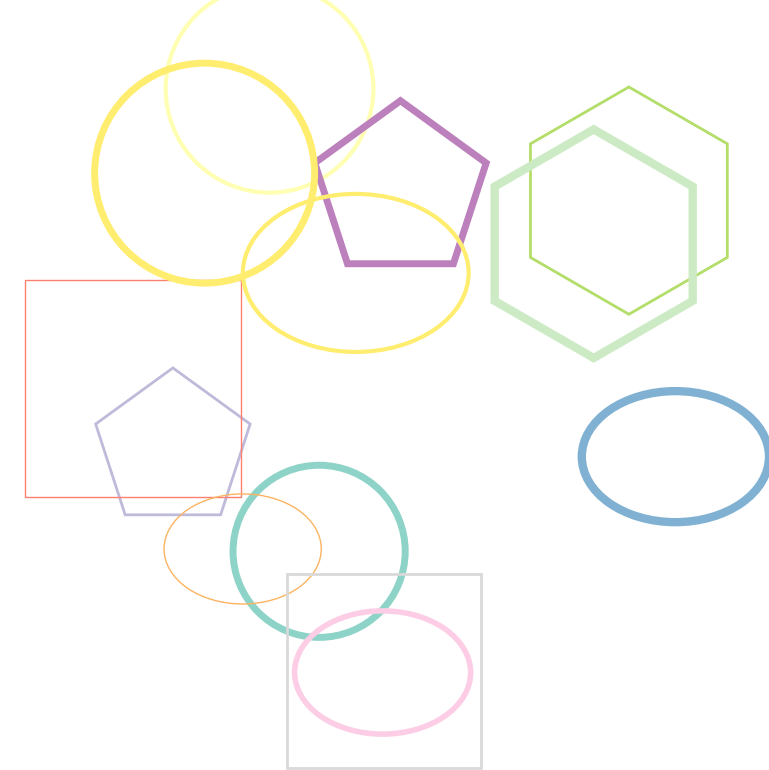[{"shape": "circle", "thickness": 2.5, "radius": 0.56, "center": [0.414, 0.284]}, {"shape": "circle", "thickness": 1.5, "radius": 0.67, "center": [0.35, 0.885]}, {"shape": "pentagon", "thickness": 1, "radius": 0.53, "center": [0.225, 0.417]}, {"shape": "square", "thickness": 0.5, "radius": 0.7, "center": [0.173, 0.496]}, {"shape": "oval", "thickness": 3, "radius": 0.61, "center": [0.877, 0.407]}, {"shape": "oval", "thickness": 0.5, "radius": 0.51, "center": [0.315, 0.287]}, {"shape": "hexagon", "thickness": 1, "radius": 0.74, "center": [0.817, 0.739]}, {"shape": "oval", "thickness": 2, "radius": 0.57, "center": [0.497, 0.127]}, {"shape": "square", "thickness": 1, "radius": 0.63, "center": [0.499, 0.128]}, {"shape": "pentagon", "thickness": 2.5, "radius": 0.59, "center": [0.52, 0.752]}, {"shape": "hexagon", "thickness": 3, "radius": 0.74, "center": [0.771, 0.683]}, {"shape": "circle", "thickness": 2.5, "radius": 0.71, "center": [0.266, 0.775]}, {"shape": "oval", "thickness": 1.5, "radius": 0.73, "center": [0.462, 0.646]}]